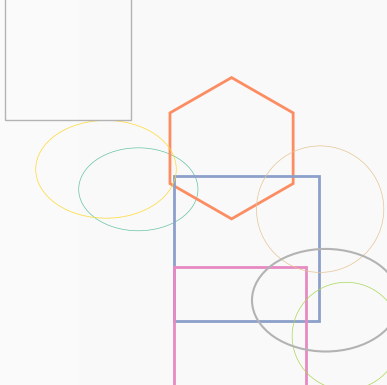[{"shape": "oval", "thickness": 0.5, "radius": 0.77, "center": [0.357, 0.508]}, {"shape": "hexagon", "thickness": 2, "radius": 0.92, "center": [0.598, 0.615]}, {"shape": "square", "thickness": 2, "radius": 0.94, "center": [0.636, 0.354]}, {"shape": "square", "thickness": 2, "radius": 0.85, "center": [0.619, 0.136]}, {"shape": "circle", "thickness": 0.5, "radius": 0.7, "center": [0.894, 0.127]}, {"shape": "oval", "thickness": 0.5, "radius": 0.91, "center": [0.274, 0.56]}, {"shape": "circle", "thickness": 0.5, "radius": 0.82, "center": [0.826, 0.457]}, {"shape": "oval", "thickness": 1.5, "radius": 0.95, "center": [0.841, 0.22]}, {"shape": "square", "thickness": 1, "radius": 0.82, "center": [0.175, 0.851]}]